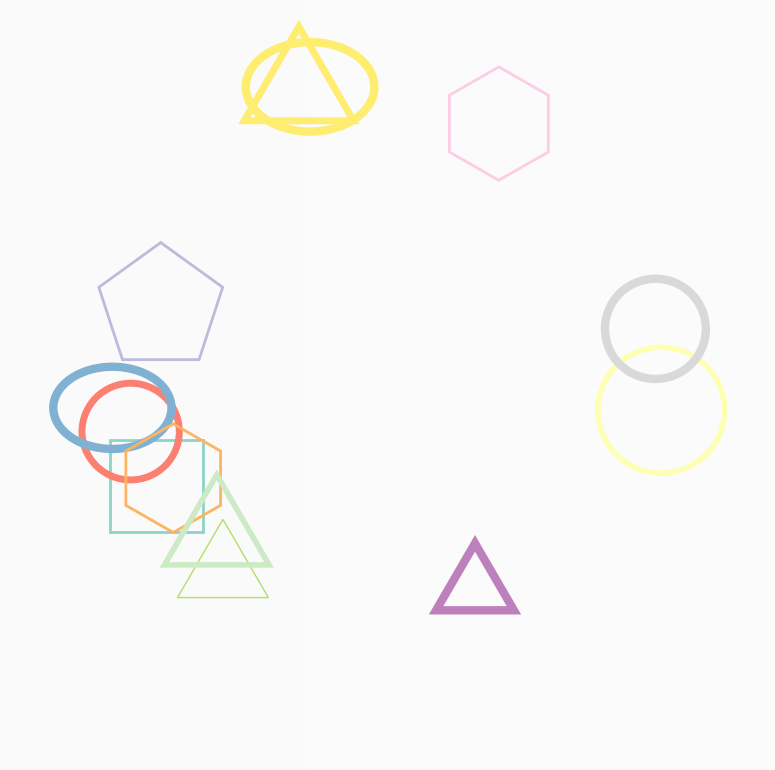[{"shape": "square", "thickness": 1, "radius": 0.3, "center": [0.202, 0.369]}, {"shape": "circle", "thickness": 2, "radius": 0.41, "center": [0.853, 0.467]}, {"shape": "pentagon", "thickness": 1, "radius": 0.42, "center": [0.207, 0.601]}, {"shape": "circle", "thickness": 2.5, "radius": 0.31, "center": [0.169, 0.44]}, {"shape": "oval", "thickness": 3, "radius": 0.38, "center": [0.145, 0.47]}, {"shape": "hexagon", "thickness": 1, "radius": 0.35, "center": [0.224, 0.379]}, {"shape": "triangle", "thickness": 0.5, "radius": 0.34, "center": [0.288, 0.258]}, {"shape": "hexagon", "thickness": 1, "radius": 0.37, "center": [0.644, 0.839]}, {"shape": "circle", "thickness": 3, "radius": 0.33, "center": [0.846, 0.573]}, {"shape": "triangle", "thickness": 3, "radius": 0.29, "center": [0.613, 0.236]}, {"shape": "triangle", "thickness": 2, "radius": 0.39, "center": [0.28, 0.305]}, {"shape": "triangle", "thickness": 2.5, "radius": 0.41, "center": [0.386, 0.884]}, {"shape": "oval", "thickness": 3, "radius": 0.41, "center": [0.4, 0.887]}]